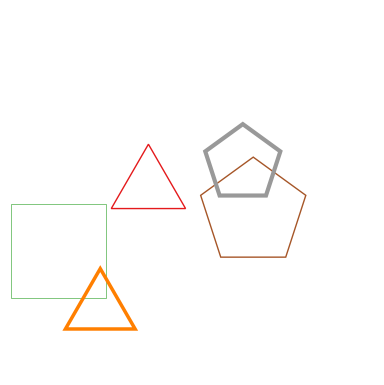[{"shape": "triangle", "thickness": 1, "radius": 0.56, "center": [0.386, 0.514]}, {"shape": "square", "thickness": 0.5, "radius": 0.61, "center": [0.152, 0.348]}, {"shape": "triangle", "thickness": 2.5, "radius": 0.52, "center": [0.26, 0.198]}, {"shape": "pentagon", "thickness": 1, "radius": 0.72, "center": [0.658, 0.448]}, {"shape": "pentagon", "thickness": 3, "radius": 0.51, "center": [0.631, 0.575]}]